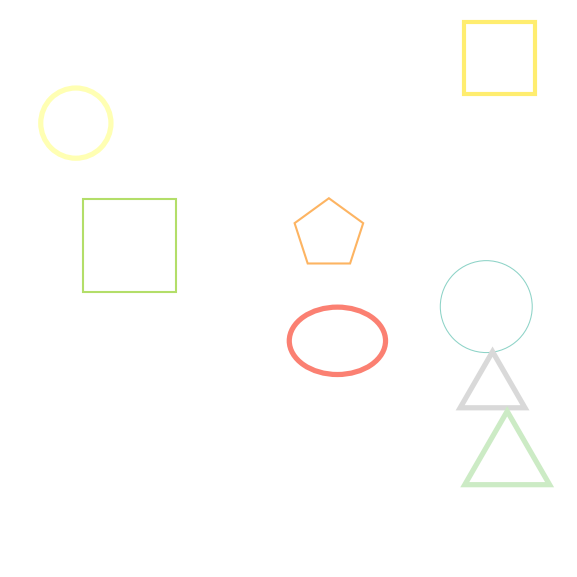[{"shape": "circle", "thickness": 0.5, "radius": 0.4, "center": [0.842, 0.468]}, {"shape": "circle", "thickness": 2.5, "radius": 0.3, "center": [0.131, 0.786]}, {"shape": "oval", "thickness": 2.5, "radius": 0.42, "center": [0.584, 0.409]}, {"shape": "pentagon", "thickness": 1, "radius": 0.31, "center": [0.57, 0.593]}, {"shape": "square", "thickness": 1, "radius": 0.4, "center": [0.224, 0.574]}, {"shape": "triangle", "thickness": 2.5, "radius": 0.32, "center": [0.853, 0.325]}, {"shape": "triangle", "thickness": 2.5, "radius": 0.42, "center": [0.878, 0.202]}, {"shape": "square", "thickness": 2, "radius": 0.31, "center": [0.865, 0.898]}]